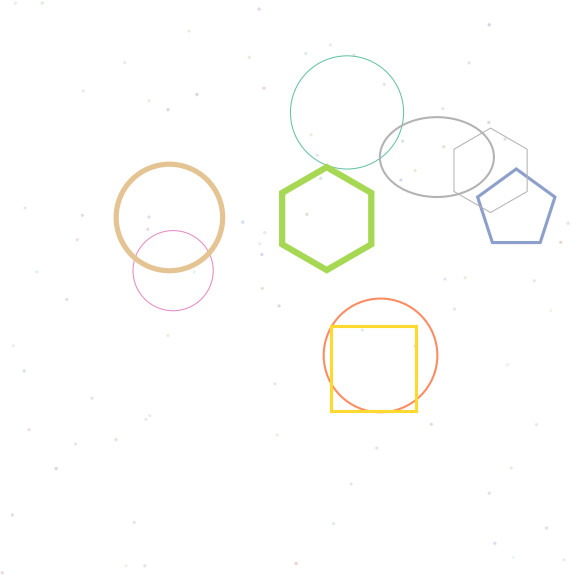[{"shape": "circle", "thickness": 0.5, "radius": 0.49, "center": [0.601, 0.804]}, {"shape": "circle", "thickness": 1, "radius": 0.49, "center": [0.659, 0.384]}, {"shape": "pentagon", "thickness": 1.5, "radius": 0.35, "center": [0.894, 0.636]}, {"shape": "circle", "thickness": 0.5, "radius": 0.35, "center": [0.3, 0.53]}, {"shape": "hexagon", "thickness": 3, "radius": 0.45, "center": [0.566, 0.621]}, {"shape": "square", "thickness": 1.5, "radius": 0.37, "center": [0.646, 0.362]}, {"shape": "circle", "thickness": 2.5, "radius": 0.46, "center": [0.293, 0.623]}, {"shape": "hexagon", "thickness": 0.5, "radius": 0.37, "center": [0.849, 0.704]}, {"shape": "oval", "thickness": 1, "radius": 0.49, "center": [0.757, 0.727]}]